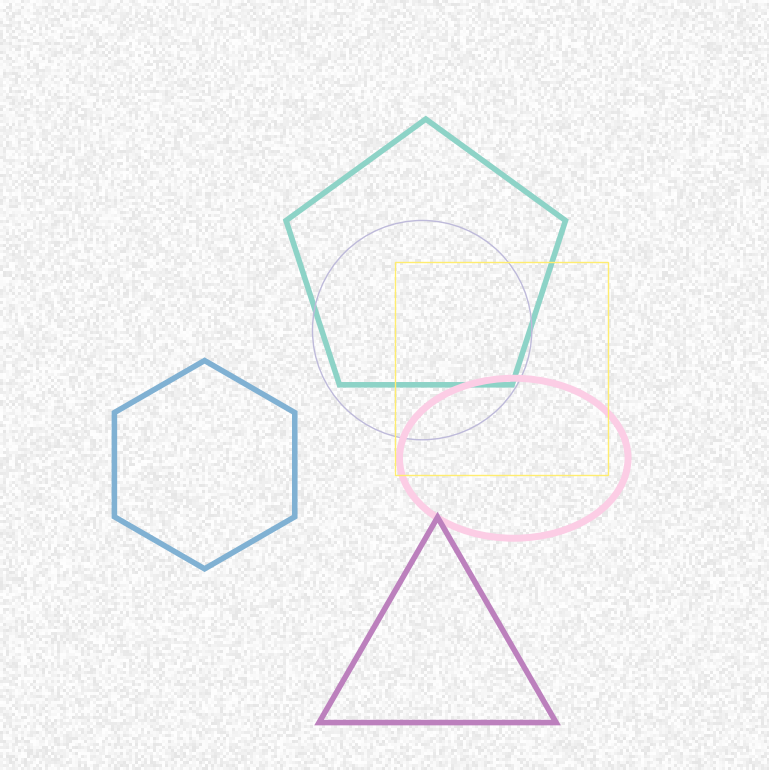[{"shape": "pentagon", "thickness": 2, "radius": 0.95, "center": [0.553, 0.655]}, {"shape": "circle", "thickness": 0.5, "radius": 0.71, "center": [0.548, 0.571]}, {"shape": "hexagon", "thickness": 2, "radius": 0.68, "center": [0.266, 0.397]}, {"shape": "oval", "thickness": 2.5, "radius": 0.74, "center": [0.667, 0.405]}, {"shape": "triangle", "thickness": 2, "radius": 0.89, "center": [0.568, 0.15]}, {"shape": "square", "thickness": 0.5, "radius": 0.69, "center": [0.651, 0.521]}]